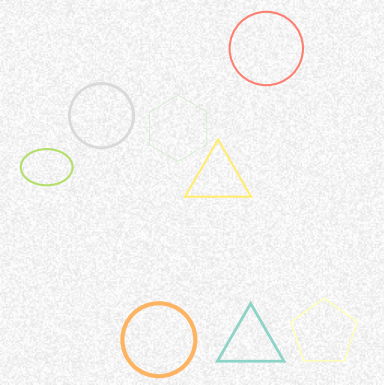[{"shape": "triangle", "thickness": 2, "radius": 0.5, "center": [0.651, 0.112]}, {"shape": "pentagon", "thickness": 1, "radius": 0.45, "center": [0.842, 0.136]}, {"shape": "circle", "thickness": 1.5, "radius": 0.48, "center": [0.692, 0.874]}, {"shape": "circle", "thickness": 3, "radius": 0.47, "center": [0.413, 0.118]}, {"shape": "oval", "thickness": 1.5, "radius": 0.34, "center": [0.121, 0.566]}, {"shape": "circle", "thickness": 2, "radius": 0.42, "center": [0.264, 0.7]}, {"shape": "hexagon", "thickness": 0.5, "radius": 0.43, "center": [0.463, 0.667]}, {"shape": "triangle", "thickness": 1.5, "radius": 0.49, "center": [0.566, 0.539]}]